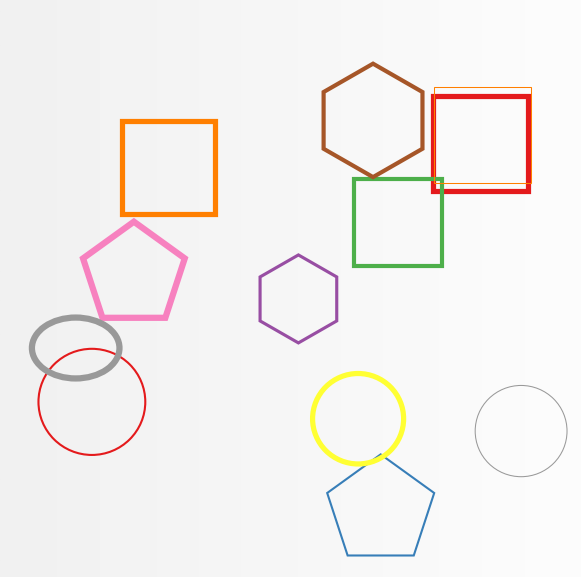[{"shape": "square", "thickness": 2.5, "radius": 0.41, "center": [0.827, 0.751]}, {"shape": "circle", "thickness": 1, "radius": 0.46, "center": [0.158, 0.303]}, {"shape": "pentagon", "thickness": 1, "radius": 0.48, "center": [0.655, 0.116]}, {"shape": "square", "thickness": 2, "radius": 0.38, "center": [0.685, 0.614]}, {"shape": "hexagon", "thickness": 1.5, "radius": 0.38, "center": [0.513, 0.482]}, {"shape": "square", "thickness": 0.5, "radius": 0.42, "center": [0.83, 0.765]}, {"shape": "square", "thickness": 2.5, "radius": 0.4, "center": [0.29, 0.709]}, {"shape": "circle", "thickness": 2.5, "radius": 0.39, "center": [0.616, 0.274]}, {"shape": "hexagon", "thickness": 2, "radius": 0.49, "center": [0.642, 0.791]}, {"shape": "pentagon", "thickness": 3, "radius": 0.46, "center": [0.23, 0.523]}, {"shape": "oval", "thickness": 3, "radius": 0.38, "center": [0.13, 0.397]}, {"shape": "circle", "thickness": 0.5, "radius": 0.4, "center": [0.897, 0.253]}]